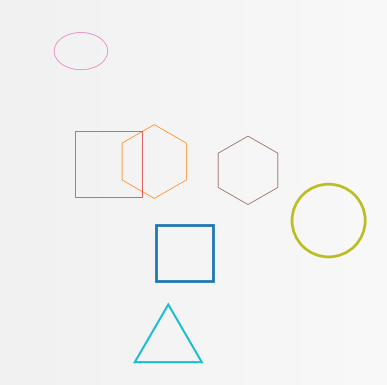[{"shape": "square", "thickness": 2, "radius": 0.37, "center": [0.477, 0.343]}, {"shape": "hexagon", "thickness": 0.5, "radius": 0.48, "center": [0.398, 0.58]}, {"shape": "square", "thickness": 0.5, "radius": 0.43, "center": [0.281, 0.575]}, {"shape": "hexagon", "thickness": 0.5, "radius": 0.44, "center": [0.64, 0.558]}, {"shape": "oval", "thickness": 0.5, "radius": 0.35, "center": [0.209, 0.867]}, {"shape": "circle", "thickness": 2, "radius": 0.47, "center": [0.848, 0.427]}, {"shape": "triangle", "thickness": 1.5, "radius": 0.5, "center": [0.434, 0.109]}]